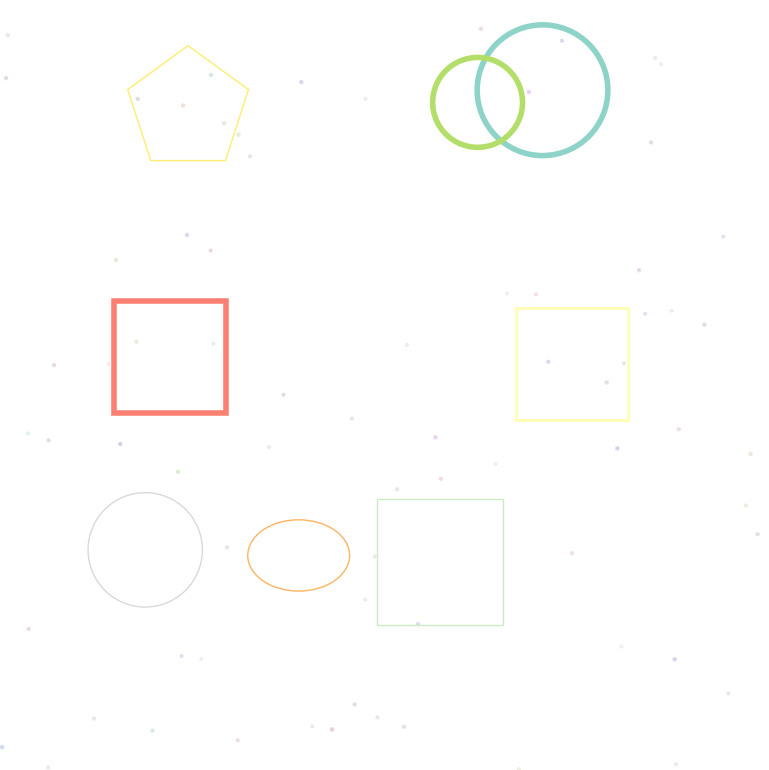[{"shape": "circle", "thickness": 2, "radius": 0.42, "center": [0.705, 0.883]}, {"shape": "square", "thickness": 1, "radius": 0.36, "center": [0.743, 0.527]}, {"shape": "square", "thickness": 2, "radius": 0.36, "center": [0.221, 0.536]}, {"shape": "oval", "thickness": 0.5, "radius": 0.33, "center": [0.388, 0.279]}, {"shape": "circle", "thickness": 2, "radius": 0.29, "center": [0.62, 0.867]}, {"shape": "circle", "thickness": 0.5, "radius": 0.37, "center": [0.189, 0.286]}, {"shape": "square", "thickness": 0.5, "radius": 0.41, "center": [0.571, 0.27]}, {"shape": "pentagon", "thickness": 0.5, "radius": 0.41, "center": [0.244, 0.858]}]